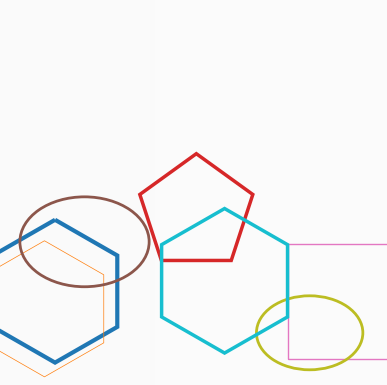[{"shape": "hexagon", "thickness": 3, "radius": 0.93, "center": [0.142, 0.244]}, {"shape": "hexagon", "thickness": 0.5, "radius": 0.88, "center": [0.115, 0.198]}, {"shape": "pentagon", "thickness": 2.5, "radius": 0.77, "center": [0.507, 0.447]}, {"shape": "oval", "thickness": 2, "radius": 0.83, "center": [0.218, 0.372]}, {"shape": "square", "thickness": 1, "radius": 0.75, "center": [0.893, 0.217]}, {"shape": "oval", "thickness": 2, "radius": 0.69, "center": [0.799, 0.136]}, {"shape": "hexagon", "thickness": 2.5, "radius": 0.94, "center": [0.58, 0.271]}]